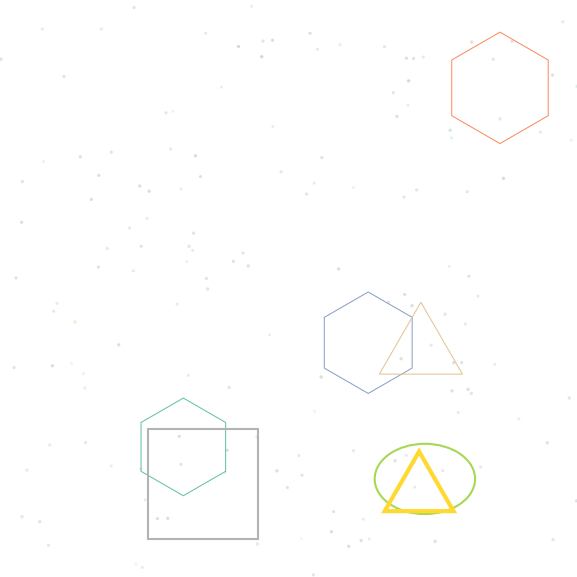[{"shape": "hexagon", "thickness": 0.5, "radius": 0.42, "center": [0.317, 0.225]}, {"shape": "hexagon", "thickness": 0.5, "radius": 0.48, "center": [0.866, 0.847]}, {"shape": "hexagon", "thickness": 0.5, "radius": 0.44, "center": [0.638, 0.406]}, {"shape": "oval", "thickness": 1, "radius": 0.43, "center": [0.736, 0.17]}, {"shape": "triangle", "thickness": 2, "radius": 0.34, "center": [0.726, 0.148]}, {"shape": "triangle", "thickness": 0.5, "radius": 0.42, "center": [0.729, 0.393]}, {"shape": "square", "thickness": 1, "radius": 0.47, "center": [0.352, 0.161]}]